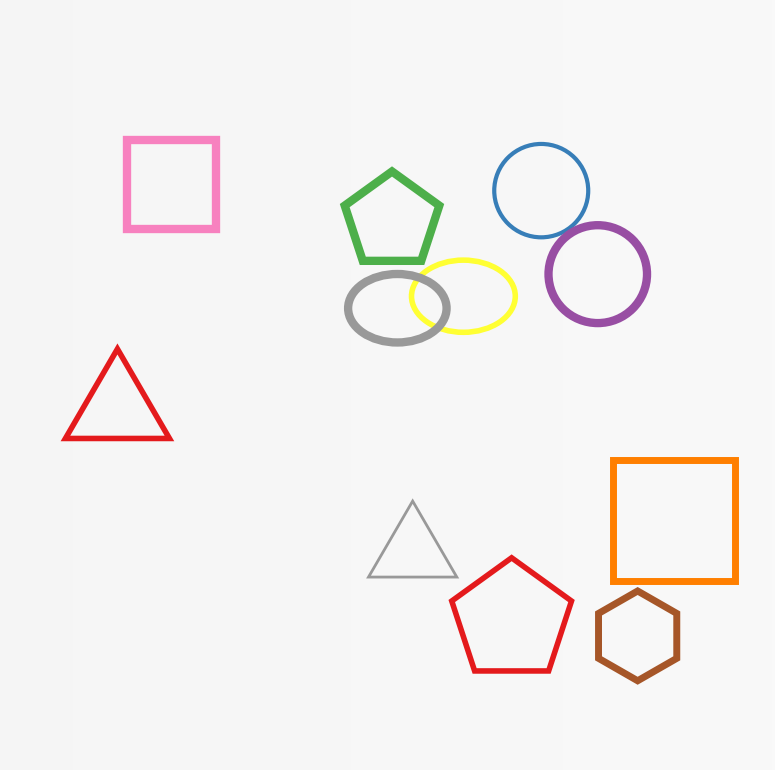[{"shape": "triangle", "thickness": 2, "radius": 0.39, "center": [0.152, 0.469]}, {"shape": "pentagon", "thickness": 2, "radius": 0.41, "center": [0.66, 0.194]}, {"shape": "circle", "thickness": 1.5, "radius": 0.3, "center": [0.698, 0.752]}, {"shape": "pentagon", "thickness": 3, "radius": 0.32, "center": [0.506, 0.713]}, {"shape": "circle", "thickness": 3, "radius": 0.32, "center": [0.771, 0.644]}, {"shape": "square", "thickness": 2.5, "radius": 0.39, "center": [0.87, 0.324]}, {"shape": "oval", "thickness": 2, "radius": 0.33, "center": [0.598, 0.615]}, {"shape": "hexagon", "thickness": 2.5, "radius": 0.29, "center": [0.823, 0.174]}, {"shape": "square", "thickness": 3, "radius": 0.29, "center": [0.221, 0.76]}, {"shape": "triangle", "thickness": 1, "radius": 0.33, "center": [0.532, 0.283]}, {"shape": "oval", "thickness": 3, "radius": 0.32, "center": [0.513, 0.6]}]